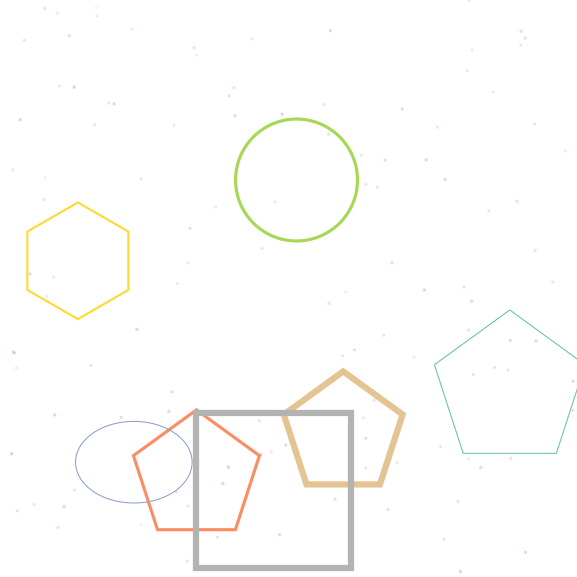[{"shape": "pentagon", "thickness": 0.5, "radius": 0.69, "center": [0.883, 0.325]}, {"shape": "pentagon", "thickness": 1.5, "radius": 0.57, "center": [0.34, 0.175]}, {"shape": "oval", "thickness": 0.5, "radius": 0.5, "center": [0.232, 0.199]}, {"shape": "circle", "thickness": 1.5, "radius": 0.53, "center": [0.513, 0.687]}, {"shape": "hexagon", "thickness": 1, "radius": 0.51, "center": [0.135, 0.548]}, {"shape": "pentagon", "thickness": 3, "radius": 0.54, "center": [0.594, 0.248]}, {"shape": "square", "thickness": 3, "radius": 0.67, "center": [0.474, 0.15]}]